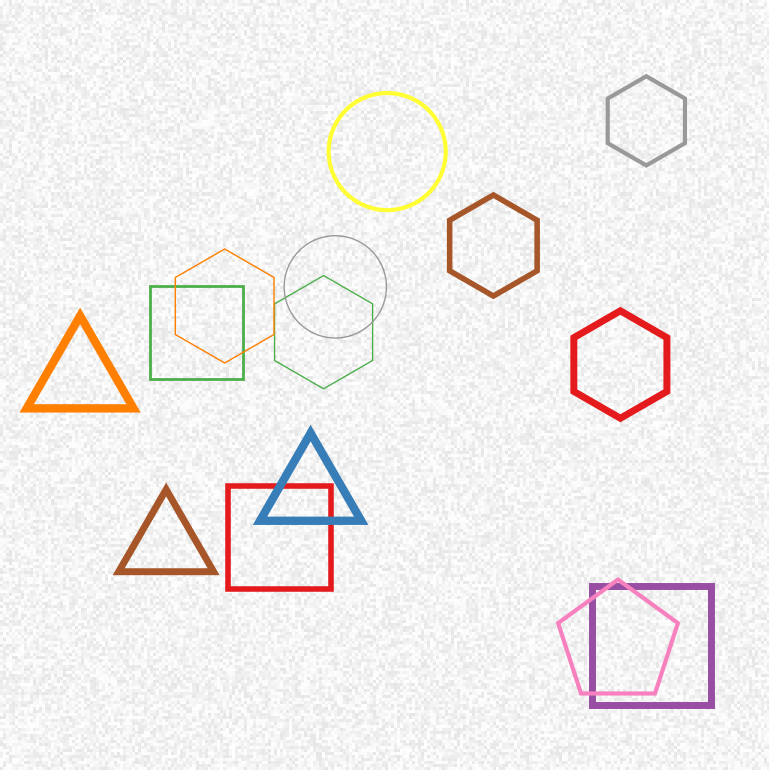[{"shape": "square", "thickness": 2, "radius": 0.33, "center": [0.363, 0.302]}, {"shape": "hexagon", "thickness": 2.5, "radius": 0.35, "center": [0.806, 0.527]}, {"shape": "triangle", "thickness": 3, "radius": 0.38, "center": [0.403, 0.362]}, {"shape": "square", "thickness": 1, "radius": 0.3, "center": [0.255, 0.568]}, {"shape": "hexagon", "thickness": 0.5, "radius": 0.37, "center": [0.42, 0.569]}, {"shape": "square", "thickness": 2.5, "radius": 0.38, "center": [0.846, 0.162]}, {"shape": "hexagon", "thickness": 0.5, "radius": 0.37, "center": [0.292, 0.603]}, {"shape": "triangle", "thickness": 3, "radius": 0.4, "center": [0.104, 0.51]}, {"shape": "circle", "thickness": 1.5, "radius": 0.38, "center": [0.503, 0.803]}, {"shape": "triangle", "thickness": 2.5, "radius": 0.36, "center": [0.216, 0.293]}, {"shape": "hexagon", "thickness": 2, "radius": 0.33, "center": [0.641, 0.681]}, {"shape": "pentagon", "thickness": 1.5, "radius": 0.41, "center": [0.803, 0.166]}, {"shape": "hexagon", "thickness": 1.5, "radius": 0.29, "center": [0.839, 0.843]}, {"shape": "circle", "thickness": 0.5, "radius": 0.33, "center": [0.435, 0.627]}]